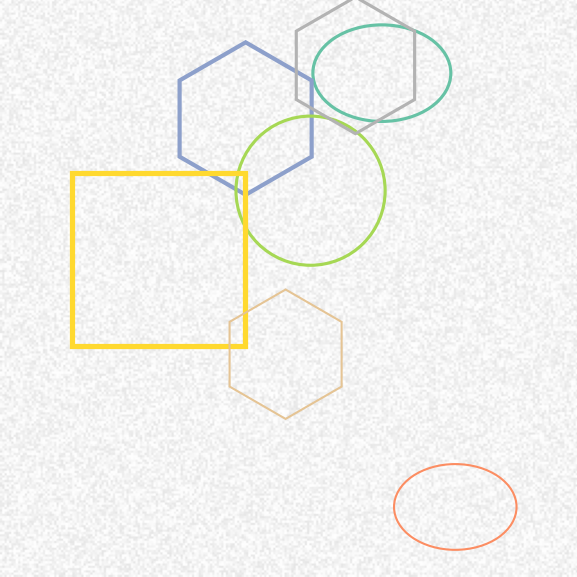[{"shape": "oval", "thickness": 1.5, "radius": 0.6, "center": [0.661, 0.872]}, {"shape": "oval", "thickness": 1, "radius": 0.53, "center": [0.788, 0.121]}, {"shape": "hexagon", "thickness": 2, "radius": 0.66, "center": [0.425, 0.794]}, {"shape": "circle", "thickness": 1.5, "radius": 0.65, "center": [0.538, 0.669]}, {"shape": "square", "thickness": 2.5, "radius": 0.75, "center": [0.274, 0.55]}, {"shape": "hexagon", "thickness": 1, "radius": 0.56, "center": [0.495, 0.386]}, {"shape": "hexagon", "thickness": 1.5, "radius": 0.59, "center": [0.616, 0.886]}]